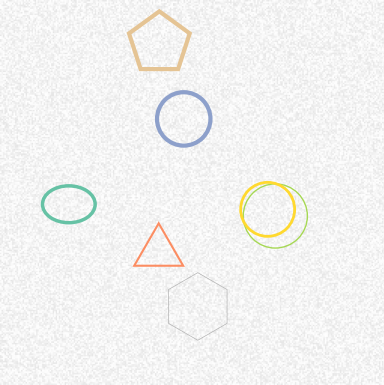[{"shape": "oval", "thickness": 2.5, "radius": 0.34, "center": [0.179, 0.469]}, {"shape": "triangle", "thickness": 1.5, "radius": 0.37, "center": [0.412, 0.346]}, {"shape": "circle", "thickness": 3, "radius": 0.35, "center": [0.477, 0.691]}, {"shape": "circle", "thickness": 1, "radius": 0.42, "center": [0.715, 0.439]}, {"shape": "circle", "thickness": 2, "radius": 0.35, "center": [0.695, 0.456]}, {"shape": "pentagon", "thickness": 3, "radius": 0.41, "center": [0.414, 0.888]}, {"shape": "hexagon", "thickness": 0.5, "radius": 0.44, "center": [0.514, 0.204]}]